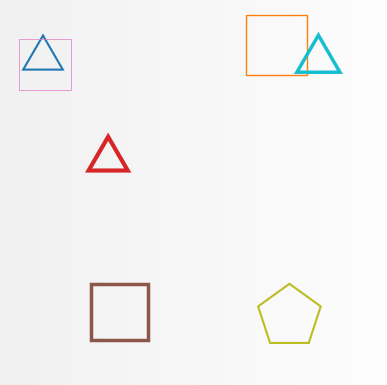[{"shape": "triangle", "thickness": 1.5, "radius": 0.29, "center": [0.111, 0.849]}, {"shape": "square", "thickness": 1, "radius": 0.39, "center": [0.714, 0.883]}, {"shape": "triangle", "thickness": 3, "radius": 0.29, "center": [0.279, 0.586]}, {"shape": "square", "thickness": 2.5, "radius": 0.37, "center": [0.307, 0.19]}, {"shape": "square", "thickness": 0.5, "radius": 0.33, "center": [0.116, 0.833]}, {"shape": "pentagon", "thickness": 1.5, "radius": 0.42, "center": [0.747, 0.178]}, {"shape": "triangle", "thickness": 2.5, "radius": 0.32, "center": [0.822, 0.844]}]